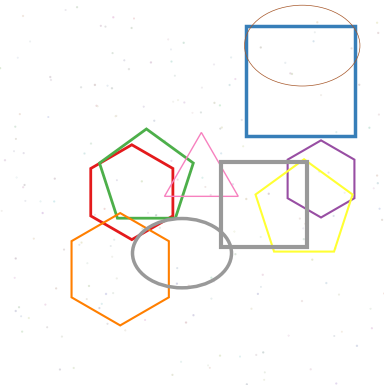[{"shape": "hexagon", "thickness": 2, "radius": 0.62, "center": [0.342, 0.501]}, {"shape": "square", "thickness": 2.5, "radius": 0.71, "center": [0.78, 0.79]}, {"shape": "pentagon", "thickness": 2, "radius": 0.64, "center": [0.38, 0.537]}, {"shape": "hexagon", "thickness": 1.5, "radius": 0.5, "center": [0.834, 0.535]}, {"shape": "hexagon", "thickness": 1.5, "radius": 0.73, "center": [0.312, 0.301]}, {"shape": "pentagon", "thickness": 1.5, "radius": 0.66, "center": [0.79, 0.454]}, {"shape": "oval", "thickness": 0.5, "radius": 0.75, "center": [0.785, 0.882]}, {"shape": "triangle", "thickness": 1, "radius": 0.55, "center": [0.523, 0.545]}, {"shape": "square", "thickness": 3, "radius": 0.55, "center": [0.686, 0.47]}, {"shape": "oval", "thickness": 2.5, "radius": 0.64, "center": [0.473, 0.342]}]